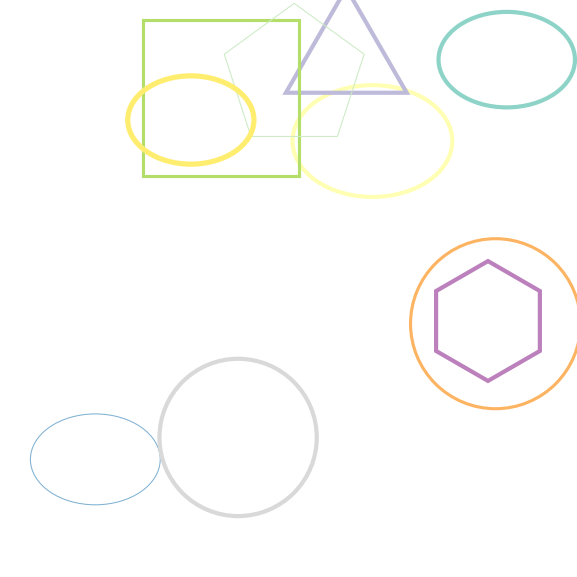[{"shape": "oval", "thickness": 2, "radius": 0.59, "center": [0.878, 0.896]}, {"shape": "oval", "thickness": 2, "radius": 0.69, "center": [0.645, 0.755]}, {"shape": "triangle", "thickness": 2, "radius": 0.6, "center": [0.6, 0.899]}, {"shape": "oval", "thickness": 0.5, "radius": 0.56, "center": [0.165, 0.204]}, {"shape": "circle", "thickness": 1.5, "radius": 0.74, "center": [0.858, 0.439]}, {"shape": "square", "thickness": 1.5, "radius": 0.68, "center": [0.383, 0.829]}, {"shape": "circle", "thickness": 2, "radius": 0.68, "center": [0.412, 0.242]}, {"shape": "hexagon", "thickness": 2, "radius": 0.52, "center": [0.845, 0.443]}, {"shape": "pentagon", "thickness": 0.5, "radius": 0.64, "center": [0.509, 0.866]}, {"shape": "oval", "thickness": 2.5, "radius": 0.55, "center": [0.33, 0.791]}]